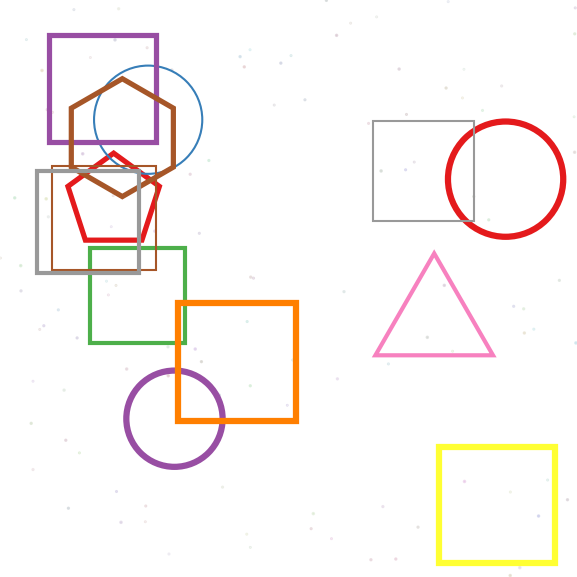[{"shape": "circle", "thickness": 3, "radius": 0.5, "center": [0.875, 0.689]}, {"shape": "pentagon", "thickness": 2.5, "radius": 0.42, "center": [0.197, 0.651]}, {"shape": "circle", "thickness": 1, "radius": 0.47, "center": [0.257, 0.792]}, {"shape": "square", "thickness": 2, "radius": 0.41, "center": [0.238, 0.487]}, {"shape": "circle", "thickness": 3, "radius": 0.42, "center": [0.302, 0.274]}, {"shape": "square", "thickness": 2.5, "radius": 0.46, "center": [0.178, 0.845]}, {"shape": "square", "thickness": 3, "radius": 0.51, "center": [0.41, 0.373]}, {"shape": "square", "thickness": 3, "radius": 0.5, "center": [0.861, 0.124]}, {"shape": "hexagon", "thickness": 2.5, "radius": 0.51, "center": [0.212, 0.761]}, {"shape": "square", "thickness": 1, "radius": 0.45, "center": [0.18, 0.622]}, {"shape": "triangle", "thickness": 2, "radius": 0.59, "center": [0.752, 0.443]}, {"shape": "square", "thickness": 1, "radius": 0.43, "center": [0.733, 0.703]}, {"shape": "square", "thickness": 2, "radius": 0.44, "center": [0.152, 0.615]}]